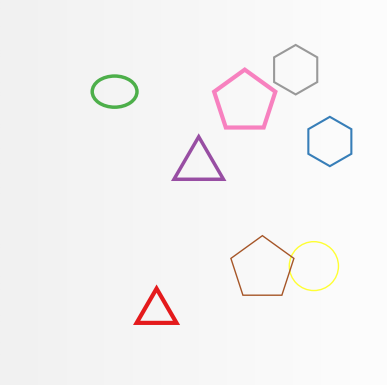[{"shape": "triangle", "thickness": 3, "radius": 0.3, "center": [0.404, 0.191]}, {"shape": "hexagon", "thickness": 1.5, "radius": 0.32, "center": [0.851, 0.632]}, {"shape": "oval", "thickness": 2.5, "radius": 0.29, "center": [0.296, 0.762]}, {"shape": "triangle", "thickness": 2.5, "radius": 0.37, "center": [0.513, 0.571]}, {"shape": "circle", "thickness": 1, "radius": 0.32, "center": [0.81, 0.309]}, {"shape": "pentagon", "thickness": 1, "radius": 0.43, "center": [0.677, 0.302]}, {"shape": "pentagon", "thickness": 3, "radius": 0.42, "center": [0.632, 0.736]}, {"shape": "hexagon", "thickness": 1.5, "radius": 0.32, "center": [0.763, 0.819]}]